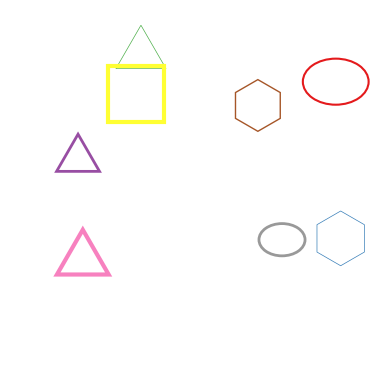[{"shape": "oval", "thickness": 1.5, "radius": 0.43, "center": [0.872, 0.788]}, {"shape": "hexagon", "thickness": 0.5, "radius": 0.36, "center": [0.885, 0.381]}, {"shape": "triangle", "thickness": 0.5, "radius": 0.38, "center": [0.366, 0.859]}, {"shape": "triangle", "thickness": 2, "radius": 0.32, "center": [0.203, 0.587]}, {"shape": "square", "thickness": 3, "radius": 0.36, "center": [0.354, 0.756]}, {"shape": "hexagon", "thickness": 1, "radius": 0.34, "center": [0.67, 0.726]}, {"shape": "triangle", "thickness": 3, "radius": 0.39, "center": [0.215, 0.326]}, {"shape": "oval", "thickness": 2, "radius": 0.3, "center": [0.732, 0.377]}]